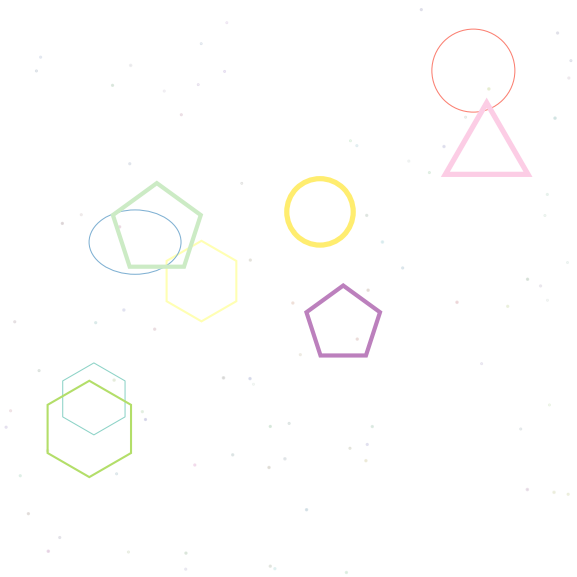[{"shape": "hexagon", "thickness": 0.5, "radius": 0.31, "center": [0.163, 0.308]}, {"shape": "hexagon", "thickness": 1, "radius": 0.35, "center": [0.349, 0.512]}, {"shape": "circle", "thickness": 0.5, "radius": 0.36, "center": [0.82, 0.877]}, {"shape": "oval", "thickness": 0.5, "radius": 0.4, "center": [0.234, 0.58]}, {"shape": "hexagon", "thickness": 1, "radius": 0.42, "center": [0.155, 0.256]}, {"shape": "triangle", "thickness": 2.5, "radius": 0.41, "center": [0.843, 0.739]}, {"shape": "pentagon", "thickness": 2, "radius": 0.33, "center": [0.594, 0.438]}, {"shape": "pentagon", "thickness": 2, "radius": 0.4, "center": [0.272, 0.602]}, {"shape": "circle", "thickness": 2.5, "radius": 0.29, "center": [0.554, 0.632]}]